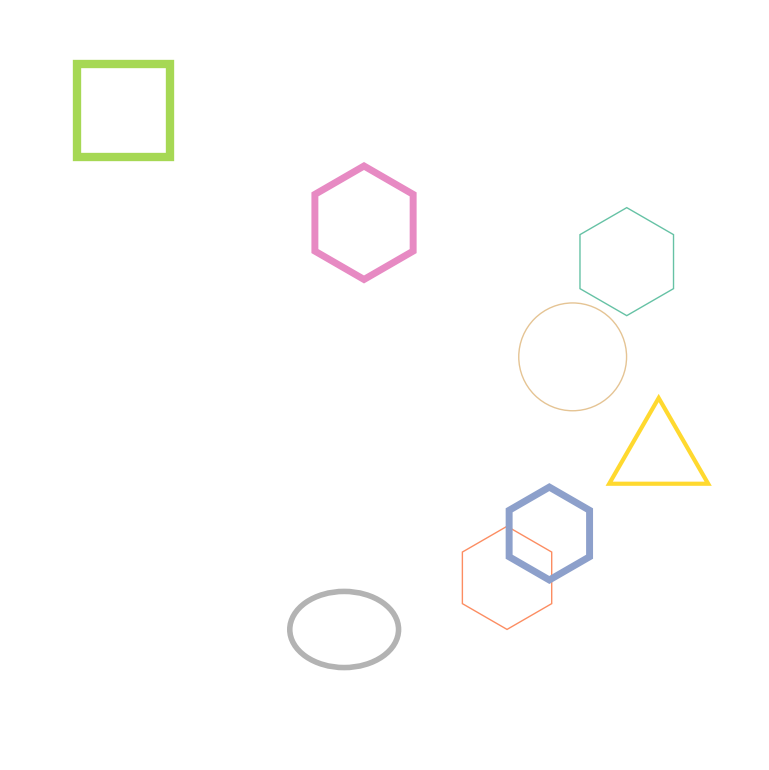[{"shape": "hexagon", "thickness": 0.5, "radius": 0.35, "center": [0.814, 0.66]}, {"shape": "hexagon", "thickness": 0.5, "radius": 0.33, "center": [0.658, 0.25]}, {"shape": "hexagon", "thickness": 2.5, "radius": 0.3, "center": [0.713, 0.307]}, {"shape": "hexagon", "thickness": 2.5, "radius": 0.37, "center": [0.473, 0.711]}, {"shape": "square", "thickness": 3, "radius": 0.3, "center": [0.16, 0.857]}, {"shape": "triangle", "thickness": 1.5, "radius": 0.37, "center": [0.855, 0.409]}, {"shape": "circle", "thickness": 0.5, "radius": 0.35, "center": [0.744, 0.537]}, {"shape": "oval", "thickness": 2, "radius": 0.35, "center": [0.447, 0.182]}]